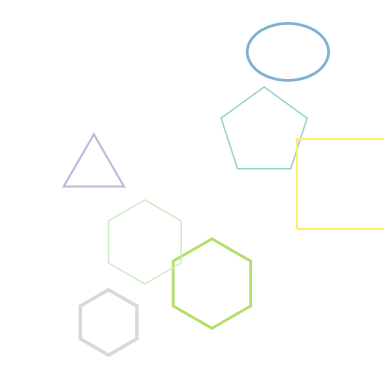[{"shape": "pentagon", "thickness": 1, "radius": 0.59, "center": [0.686, 0.657]}, {"shape": "triangle", "thickness": 1.5, "radius": 0.45, "center": [0.244, 0.561]}, {"shape": "oval", "thickness": 2, "radius": 0.53, "center": [0.748, 0.865]}, {"shape": "hexagon", "thickness": 2, "radius": 0.58, "center": [0.55, 0.263]}, {"shape": "hexagon", "thickness": 2.5, "radius": 0.42, "center": [0.282, 0.163]}, {"shape": "hexagon", "thickness": 1, "radius": 0.55, "center": [0.376, 0.372]}, {"shape": "square", "thickness": 1.5, "radius": 0.58, "center": [0.887, 0.521]}]